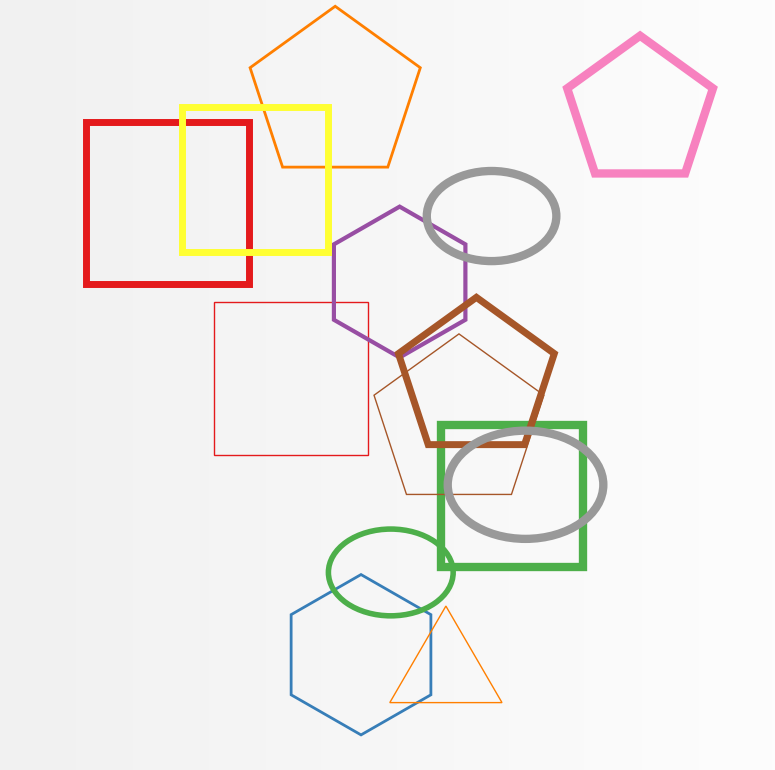[{"shape": "square", "thickness": 0.5, "radius": 0.5, "center": [0.376, 0.508]}, {"shape": "square", "thickness": 2.5, "radius": 0.52, "center": [0.216, 0.737]}, {"shape": "hexagon", "thickness": 1, "radius": 0.52, "center": [0.466, 0.15]}, {"shape": "square", "thickness": 3, "radius": 0.46, "center": [0.661, 0.356]}, {"shape": "oval", "thickness": 2, "radius": 0.4, "center": [0.504, 0.257]}, {"shape": "hexagon", "thickness": 1.5, "radius": 0.49, "center": [0.516, 0.634]}, {"shape": "pentagon", "thickness": 1, "radius": 0.58, "center": [0.433, 0.876]}, {"shape": "triangle", "thickness": 0.5, "radius": 0.42, "center": [0.575, 0.129]}, {"shape": "square", "thickness": 2.5, "radius": 0.47, "center": [0.329, 0.767]}, {"shape": "pentagon", "thickness": 0.5, "radius": 0.58, "center": [0.592, 0.451]}, {"shape": "pentagon", "thickness": 2.5, "radius": 0.53, "center": [0.615, 0.508]}, {"shape": "pentagon", "thickness": 3, "radius": 0.49, "center": [0.826, 0.855]}, {"shape": "oval", "thickness": 3, "radius": 0.42, "center": [0.634, 0.719]}, {"shape": "oval", "thickness": 3, "radius": 0.5, "center": [0.678, 0.37]}]